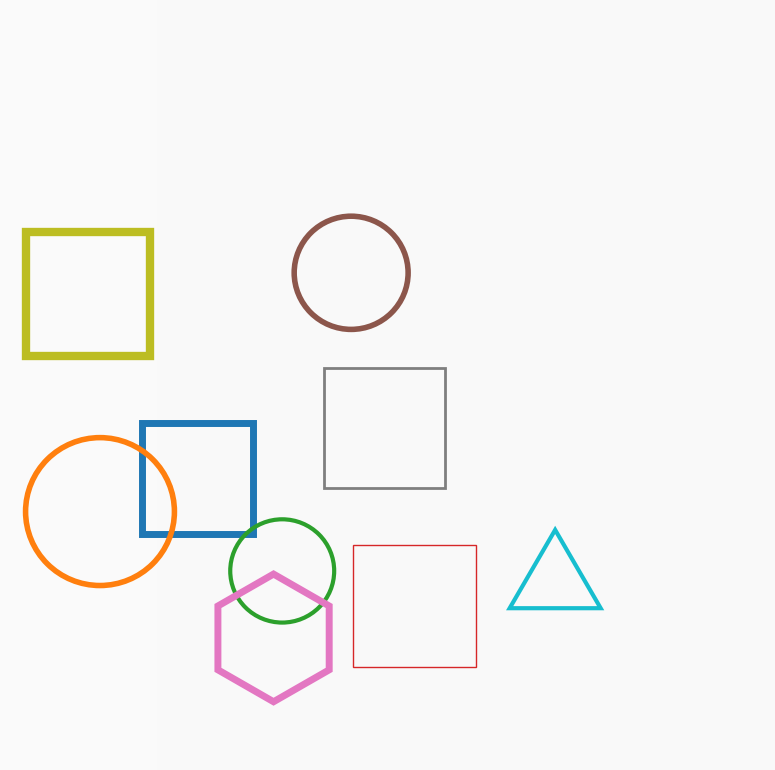[{"shape": "square", "thickness": 2.5, "radius": 0.36, "center": [0.255, 0.379]}, {"shape": "circle", "thickness": 2, "radius": 0.48, "center": [0.129, 0.336]}, {"shape": "circle", "thickness": 1.5, "radius": 0.34, "center": [0.364, 0.259]}, {"shape": "square", "thickness": 0.5, "radius": 0.4, "center": [0.535, 0.213]}, {"shape": "circle", "thickness": 2, "radius": 0.37, "center": [0.453, 0.646]}, {"shape": "hexagon", "thickness": 2.5, "radius": 0.41, "center": [0.353, 0.172]}, {"shape": "square", "thickness": 1, "radius": 0.39, "center": [0.496, 0.445]}, {"shape": "square", "thickness": 3, "radius": 0.4, "center": [0.114, 0.619]}, {"shape": "triangle", "thickness": 1.5, "radius": 0.34, "center": [0.716, 0.244]}]